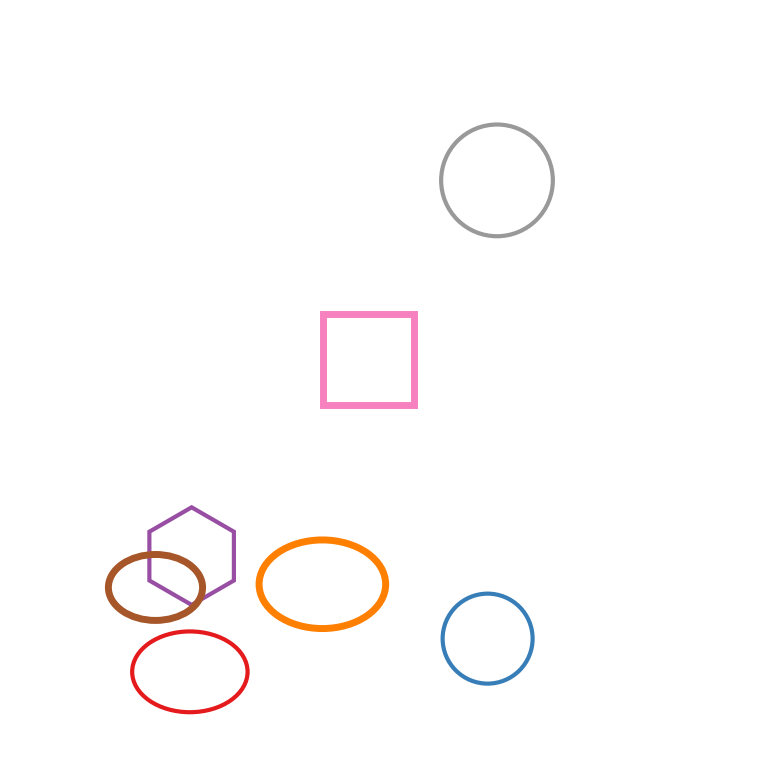[{"shape": "oval", "thickness": 1.5, "radius": 0.37, "center": [0.247, 0.127]}, {"shape": "circle", "thickness": 1.5, "radius": 0.29, "center": [0.633, 0.171]}, {"shape": "hexagon", "thickness": 1.5, "radius": 0.32, "center": [0.249, 0.278]}, {"shape": "oval", "thickness": 2.5, "radius": 0.41, "center": [0.419, 0.241]}, {"shape": "oval", "thickness": 2.5, "radius": 0.31, "center": [0.202, 0.237]}, {"shape": "square", "thickness": 2.5, "radius": 0.3, "center": [0.478, 0.534]}, {"shape": "circle", "thickness": 1.5, "radius": 0.36, "center": [0.645, 0.766]}]